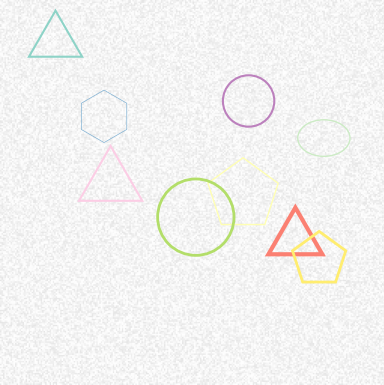[{"shape": "triangle", "thickness": 1.5, "radius": 0.4, "center": [0.144, 0.893]}, {"shape": "pentagon", "thickness": 1, "radius": 0.48, "center": [0.631, 0.494]}, {"shape": "triangle", "thickness": 3, "radius": 0.4, "center": [0.767, 0.38]}, {"shape": "hexagon", "thickness": 0.5, "radius": 0.34, "center": [0.27, 0.698]}, {"shape": "circle", "thickness": 2, "radius": 0.5, "center": [0.509, 0.436]}, {"shape": "triangle", "thickness": 1.5, "radius": 0.47, "center": [0.287, 0.526]}, {"shape": "circle", "thickness": 1.5, "radius": 0.33, "center": [0.646, 0.738]}, {"shape": "oval", "thickness": 1, "radius": 0.34, "center": [0.841, 0.641]}, {"shape": "pentagon", "thickness": 2, "radius": 0.36, "center": [0.829, 0.326]}]